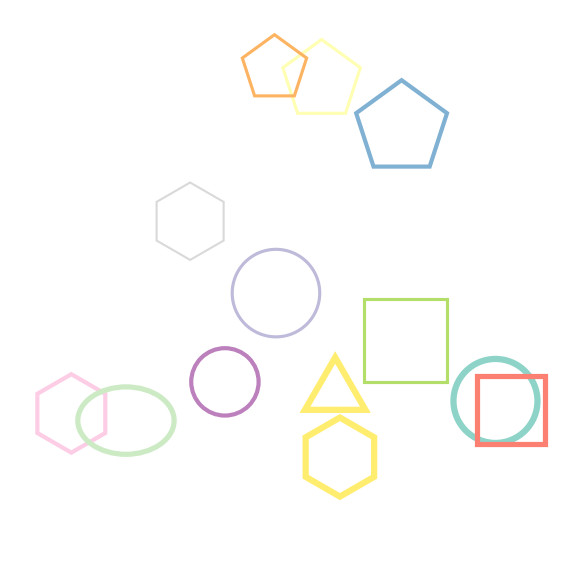[{"shape": "circle", "thickness": 3, "radius": 0.36, "center": [0.858, 0.305]}, {"shape": "pentagon", "thickness": 1.5, "radius": 0.35, "center": [0.557, 0.86]}, {"shape": "circle", "thickness": 1.5, "radius": 0.38, "center": [0.478, 0.492]}, {"shape": "square", "thickness": 2.5, "radius": 0.29, "center": [0.884, 0.289]}, {"shape": "pentagon", "thickness": 2, "radius": 0.41, "center": [0.695, 0.778]}, {"shape": "pentagon", "thickness": 1.5, "radius": 0.29, "center": [0.475, 0.88]}, {"shape": "square", "thickness": 1.5, "radius": 0.36, "center": [0.702, 0.41]}, {"shape": "hexagon", "thickness": 2, "radius": 0.34, "center": [0.124, 0.283]}, {"shape": "hexagon", "thickness": 1, "radius": 0.34, "center": [0.329, 0.616]}, {"shape": "circle", "thickness": 2, "radius": 0.29, "center": [0.389, 0.338]}, {"shape": "oval", "thickness": 2.5, "radius": 0.42, "center": [0.218, 0.271]}, {"shape": "triangle", "thickness": 3, "radius": 0.3, "center": [0.58, 0.32]}, {"shape": "hexagon", "thickness": 3, "radius": 0.34, "center": [0.589, 0.208]}]